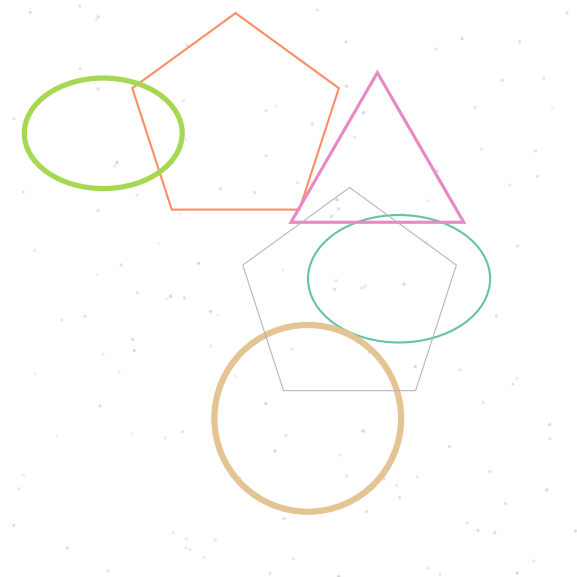[{"shape": "oval", "thickness": 1, "radius": 0.79, "center": [0.691, 0.516]}, {"shape": "pentagon", "thickness": 1, "radius": 0.94, "center": [0.408, 0.788]}, {"shape": "triangle", "thickness": 1.5, "radius": 0.86, "center": [0.653, 0.701]}, {"shape": "oval", "thickness": 2.5, "radius": 0.68, "center": [0.179, 0.768]}, {"shape": "circle", "thickness": 3, "radius": 0.81, "center": [0.533, 0.275]}, {"shape": "pentagon", "thickness": 0.5, "radius": 0.97, "center": [0.605, 0.48]}]